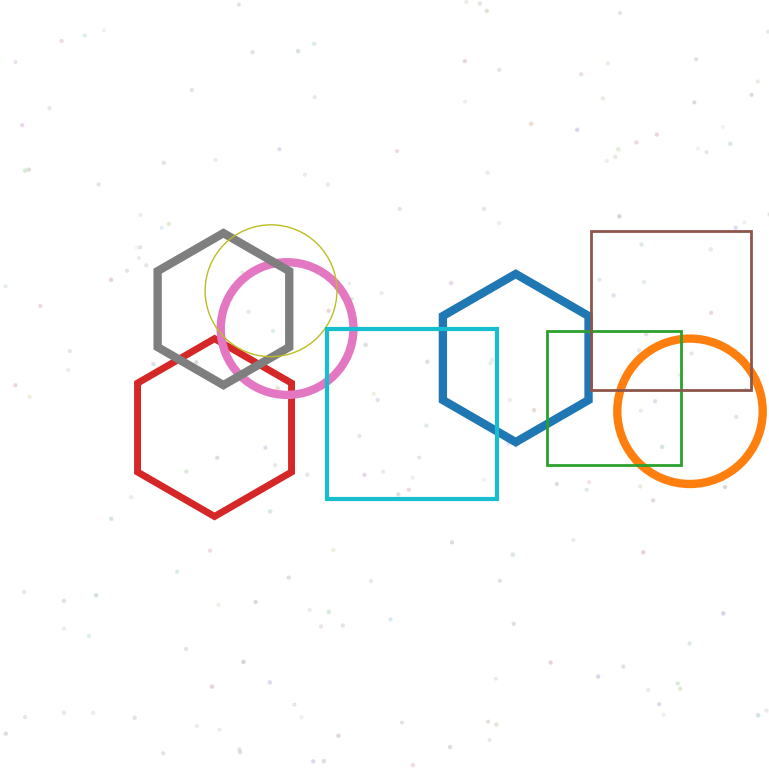[{"shape": "hexagon", "thickness": 3, "radius": 0.55, "center": [0.67, 0.535]}, {"shape": "circle", "thickness": 3, "radius": 0.47, "center": [0.896, 0.466]}, {"shape": "square", "thickness": 1, "radius": 0.44, "center": [0.797, 0.483]}, {"shape": "hexagon", "thickness": 2.5, "radius": 0.58, "center": [0.279, 0.445]}, {"shape": "square", "thickness": 1, "radius": 0.52, "center": [0.871, 0.597]}, {"shape": "circle", "thickness": 3, "radius": 0.43, "center": [0.373, 0.573]}, {"shape": "hexagon", "thickness": 3, "radius": 0.49, "center": [0.29, 0.599]}, {"shape": "circle", "thickness": 0.5, "radius": 0.43, "center": [0.352, 0.622]}, {"shape": "square", "thickness": 1.5, "radius": 0.55, "center": [0.535, 0.462]}]